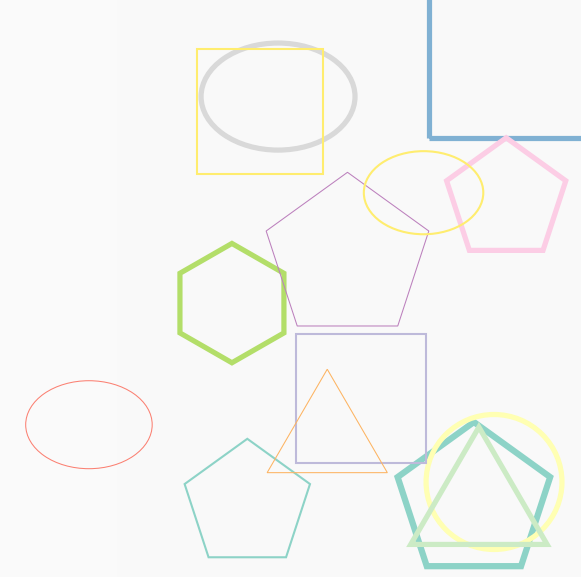[{"shape": "pentagon", "thickness": 1, "radius": 0.57, "center": [0.425, 0.126]}, {"shape": "pentagon", "thickness": 3, "radius": 0.69, "center": [0.815, 0.13]}, {"shape": "circle", "thickness": 2.5, "radius": 0.58, "center": [0.85, 0.165]}, {"shape": "square", "thickness": 1, "radius": 0.56, "center": [0.621, 0.309]}, {"shape": "oval", "thickness": 0.5, "radius": 0.54, "center": [0.153, 0.264]}, {"shape": "square", "thickness": 2.5, "radius": 0.68, "center": [0.874, 0.896]}, {"shape": "triangle", "thickness": 0.5, "radius": 0.6, "center": [0.563, 0.24]}, {"shape": "hexagon", "thickness": 2.5, "radius": 0.52, "center": [0.399, 0.474]}, {"shape": "pentagon", "thickness": 2.5, "radius": 0.54, "center": [0.871, 0.653]}, {"shape": "oval", "thickness": 2.5, "radius": 0.66, "center": [0.478, 0.832]}, {"shape": "pentagon", "thickness": 0.5, "radius": 0.74, "center": [0.598, 0.554]}, {"shape": "triangle", "thickness": 2.5, "radius": 0.68, "center": [0.824, 0.124]}, {"shape": "oval", "thickness": 1, "radius": 0.51, "center": [0.729, 0.665]}, {"shape": "square", "thickness": 1, "radius": 0.54, "center": [0.447, 0.806]}]